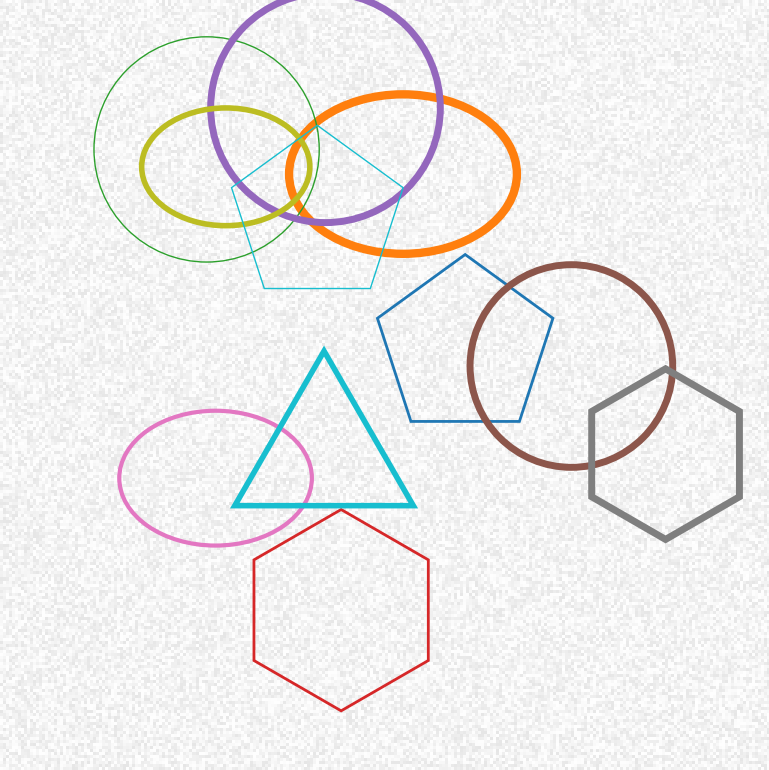[{"shape": "pentagon", "thickness": 1, "radius": 0.6, "center": [0.604, 0.55]}, {"shape": "oval", "thickness": 3, "radius": 0.74, "center": [0.523, 0.774]}, {"shape": "circle", "thickness": 0.5, "radius": 0.73, "center": [0.268, 0.806]}, {"shape": "hexagon", "thickness": 1, "radius": 0.65, "center": [0.443, 0.208]}, {"shape": "circle", "thickness": 2.5, "radius": 0.75, "center": [0.423, 0.86]}, {"shape": "circle", "thickness": 2.5, "radius": 0.66, "center": [0.742, 0.525]}, {"shape": "oval", "thickness": 1.5, "radius": 0.63, "center": [0.28, 0.379]}, {"shape": "hexagon", "thickness": 2.5, "radius": 0.55, "center": [0.864, 0.41]}, {"shape": "oval", "thickness": 2, "radius": 0.55, "center": [0.293, 0.783]}, {"shape": "triangle", "thickness": 2, "radius": 0.67, "center": [0.421, 0.41]}, {"shape": "pentagon", "thickness": 0.5, "radius": 0.59, "center": [0.412, 0.72]}]